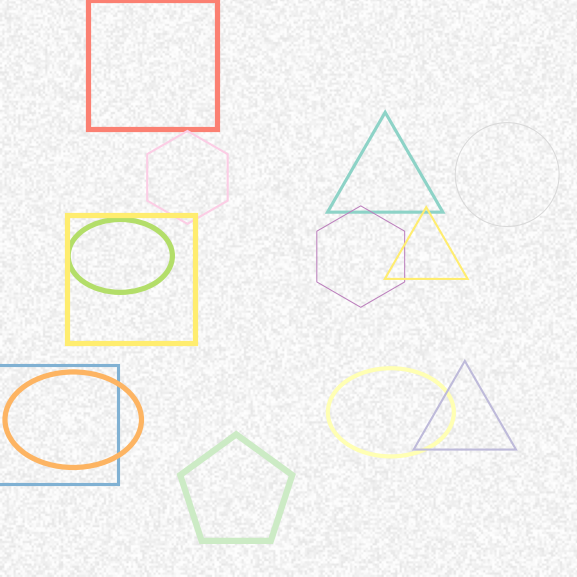[{"shape": "triangle", "thickness": 1.5, "radius": 0.58, "center": [0.667, 0.689]}, {"shape": "oval", "thickness": 2, "radius": 0.55, "center": [0.677, 0.285]}, {"shape": "triangle", "thickness": 1, "radius": 0.51, "center": [0.805, 0.272]}, {"shape": "square", "thickness": 2.5, "radius": 0.56, "center": [0.264, 0.888]}, {"shape": "square", "thickness": 1.5, "radius": 0.52, "center": [0.101, 0.264]}, {"shape": "oval", "thickness": 2.5, "radius": 0.59, "center": [0.127, 0.272]}, {"shape": "oval", "thickness": 2.5, "radius": 0.45, "center": [0.208, 0.556]}, {"shape": "hexagon", "thickness": 1, "radius": 0.4, "center": [0.325, 0.692]}, {"shape": "circle", "thickness": 0.5, "radius": 0.45, "center": [0.878, 0.697]}, {"shape": "hexagon", "thickness": 0.5, "radius": 0.44, "center": [0.625, 0.555]}, {"shape": "pentagon", "thickness": 3, "radius": 0.51, "center": [0.409, 0.145]}, {"shape": "square", "thickness": 2.5, "radius": 0.55, "center": [0.227, 0.515]}, {"shape": "triangle", "thickness": 1, "radius": 0.41, "center": [0.738, 0.558]}]